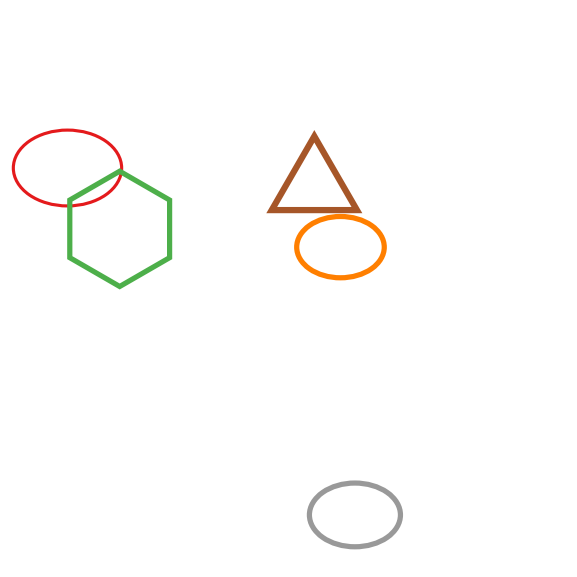[{"shape": "oval", "thickness": 1.5, "radius": 0.47, "center": [0.117, 0.708]}, {"shape": "hexagon", "thickness": 2.5, "radius": 0.5, "center": [0.207, 0.603]}, {"shape": "oval", "thickness": 2.5, "radius": 0.38, "center": [0.59, 0.571]}, {"shape": "triangle", "thickness": 3, "radius": 0.43, "center": [0.544, 0.678]}, {"shape": "oval", "thickness": 2.5, "radius": 0.39, "center": [0.615, 0.108]}]